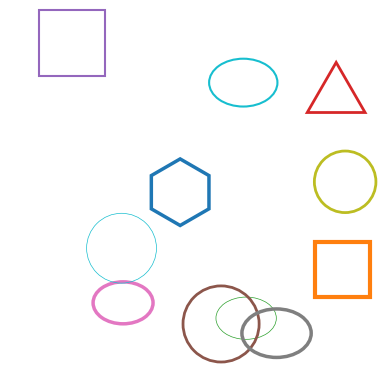[{"shape": "hexagon", "thickness": 2.5, "radius": 0.43, "center": [0.468, 0.501]}, {"shape": "square", "thickness": 3, "radius": 0.36, "center": [0.891, 0.3]}, {"shape": "oval", "thickness": 0.5, "radius": 0.39, "center": [0.639, 0.173]}, {"shape": "triangle", "thickness": 2, "radius": 0.43, "center": [0.873, 0.751]}, {"shape": "square", "thickness": 1.5, "radius": 0.43, "center": [0.188, 0.888]}, {"shape": "circle", "thickness": 2, "radius": 0.49, "center": [0.574, 0.159]}, {"shape": "oval", "thickness": 2.5, "radius": 0.39, "center": [0.32, 0.213]}, {"shape": "oval", "thickness": 2.5, "radius": 0.45, "center": [0.718, 0.135]}, {"shape": "circle", "thickness": 2, "radius": 0.4, "center": [0.896, 0.528]}, {"shape": "circle", "thickness": 0.5, "radius": 0.45, "center": [0.316, 0.355]}, {"shape": "oval", "thickness": 1.5, "radius": 0.44, "center": [0.632, 0.785]}]